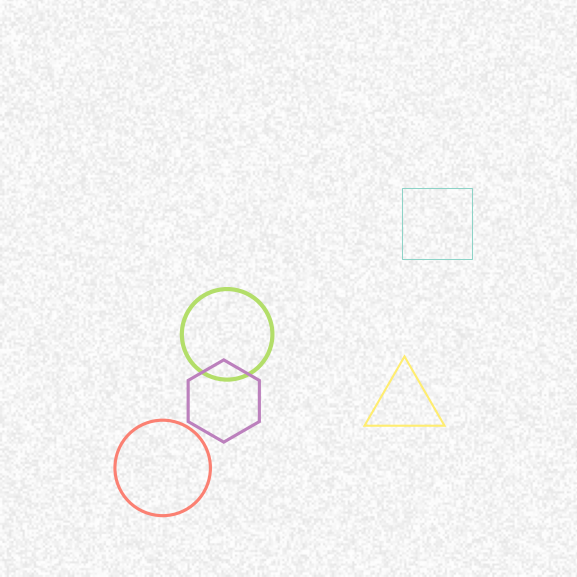[{"shape": "square", "thickness": 0.5, "radius": 0.3, "center": [0.757, 0.612]}, {"shape": "circle", "thickness": 1.5, "radius": 0.41, "center": [0.282, 0.189]}, {"shape": "circle", "thickness": 2, "radius": 0.39, "center": [0.393, 0.42]}, {"shape": "hexagon", "thickness": 1.5, "radius": 0.36, "center": [0.387, 0.305]}, {"shape": "triangle", "thickness": 1, "radius": 0.4, "center": [0.7, 0.302]}]